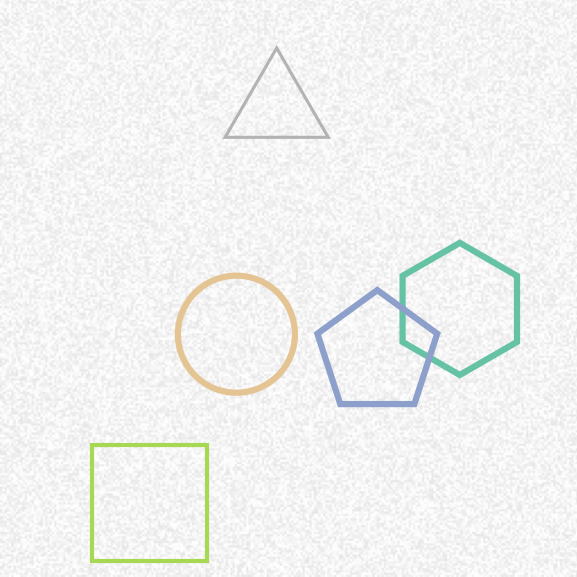[{"shape": "hexagon", "thickness": 3, "radius": 0.57, "center": [0.796, 0.464]}, {"shape": "pentagon", "thickness": 3, "radius": 0.55, "center": [0.653, 0.388]}, {"shape": "square", "thickness": 2, "radius": 0.5, "center": [0.258, 0.128]}, {"shape": "circle", "thickness": 3, "radius": 0.51, "center": [0.409, 0.42]}, {"shape": "triangle", "thickness": 1.5, "radius": 0.52, "center": [0.479, 0.813]}]